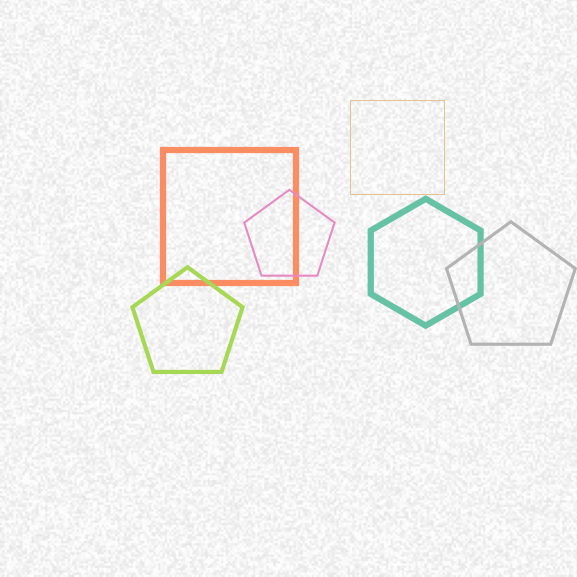[{"shape": "hexagon", "thickness": 3, "radius": 0.55, "center": [0.737, 0.545]}, {"shape": "square", "thickness": 3, "radius": 0.58, "center": [0.398, 0.625]}, {"shape": "pentagon", "thickness": 1, "radius": 0.41, "center": [0.501, 0.588]}, {"shape": "pentagon", "thickness": 2, "radius": 0.5, "center": [0.325, 0.436]}, {"shape": "square", "thickness": 0.5, "radius": 0.41, "center": [0.687, 0.744]}, {"shape": "pentagon", "thickness": 1.5, "radius": 0.59, "center": [0.885, 0.498]}]